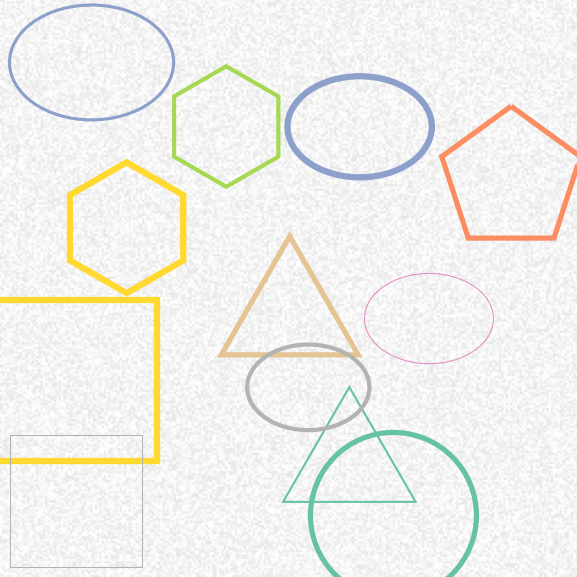[{"shape": "triangle", "thickness": 1, "radius": 0.66, "center": [0.605, 0.196]}, {"shape": "circle", "thickness": 2.5, "radius": 0.72, "center": [0.681, 0.107]}, {"shape": "pentagon", "thickness": 2.5, "radius": 0.63, "center": [0.885, 0.689]}, {"shape": "oval", "thickness": 3, "radius": 0.63, "center": [0.623, 0.78]}, {"shape": "oval", "thickness": 1.5, "radius": 0.71, "center": [0.159, 0.891]}, {"shape": "oval", "thickness": 0.5, "radius": 0.56, "center": [0.743, 0.448]}, {"shape": "hexagon", "thickness": 2, "radius": 0.52, "center": [0.392, 0.78]}, {"shape": "hexagon", "thickness": 3, "radius": 0.57, "center": [0.219, 0.605]}, {"shape": "square", "thickness": 3, "radius": 0.69, "center": [0.133, 0.34]}, {"shape": "triangle", "thickness": 2.5, "radius": 0.68, "center": [0.502, 0.453]}, {"shape": "oval", "thickness": 2, "radius": 0.53, "center": [0.534, 0.328]}, {"shape": "square", "thickness": 0.5, "radius": 0.57, "center": [0.131, 0.132]}]